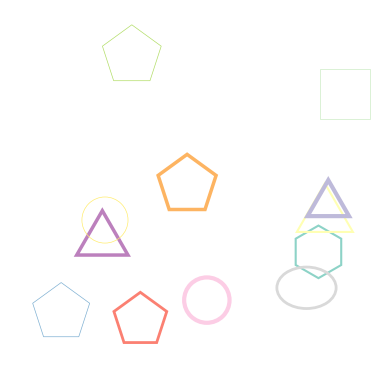[{"shape": "hexagon", "thickness": 1.5, "radius": 0.34, "center": [0.827, 0.346]}, {"shape": "triangle", "thickness": 1.5, "radius": 0.42, "center": [0.844, 0.44]}, {"shape": "triangle", "thickness": 3, "radius": 0.31, "center": [0.853, 0.47]}, {"shape": "pentagon", "thickness": 2, "radius": 0.36, "center": [0.365, 0.169]}, {"shape": "pentagon", "thickness": 0.5, "radius": 0.39, "center": [0.159, 0.188]}, {"shape": "pentagon", "thickness": 2.5, "radius": 0.4, "center": [0.486, 0.52]}, {"shape": "pentagon", "thickness": 0.5, "radius": 0.4, "center": [0.342, 0.855]}, {"shape": "circle", "thickness": 3, "radius": 0.29, "center": [0.537, 0.221]}, {"shape": "oval", "thickness": 2, "radius": 0.38, "center": [0.796, 0.252]}, {"shape": "triangle", "thickness": 2.5, "radius": 0.38, "center": [0.266, 0.376]}, {"shape": "square", "thickness": 0.5, "radius": 0.32, "center": [0.897, 0.756]}, {"shape": "circle", "thickness": 0.5, "radius": 0.3, "center": [0.273, 0.428]}]